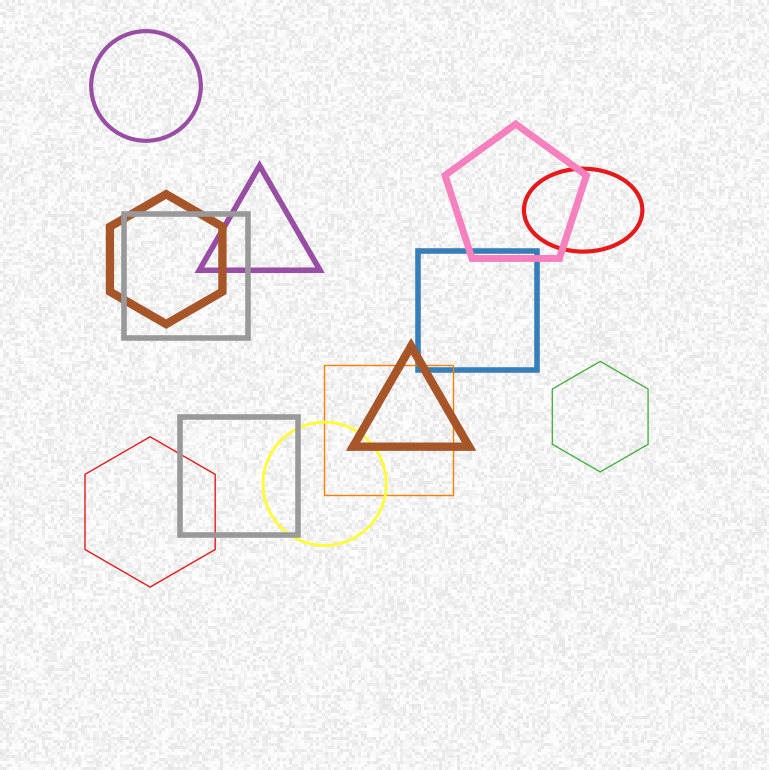[{"shape": "hexagon", "thickness": 0.5, "radius": 0.49, "center": [0.195, 0.335]}, {"shape": "oval", "thickness": 1.5, "radius": 0.38, "center": [0.757, 0.727]}, {"shape": "square", "thickness": 2, "radius": 0.38, "center": [0.62, 0.597]}, {"shape": "hexagon", "thickness": 0.5, "radius": 0.36, "center": [0.779, 0.459]}, {"shape": "circle", "thickness": 1.5, "radius": 0.36, "center": [0.19, 0.888]}, {"shape": "triangle", "thickness": 2, "radius": 0.45, "center": [0.337, 0.694]}, {"shape": "square", "thickness": 0.5, "radius": 0.42, "center": [0.505, 0.441]}, {"shape": "circle", "thickness": 1, "radius": 0.4, "center": [0.422, 0.372]}, {"shape": "triangle", "thickness": 3, "radius": 0.43, "center": [0.534, 0.463]}, {"shape": "hexagon", "thickness": 3, "radius": 0.42, "center": [0.216, 0.663]}, {"shape": "pentagon", "thickness": 2.5, "radius": 0.48, "center": [0.67, 0.742]}, {"shape": "square", "thickness": 2, "radius": 0.38, "center": [0.311, 0.382]}, {"shape": "square", "thickness": 2, "radius": 0.4, "center": [0.241, 0.642]}]